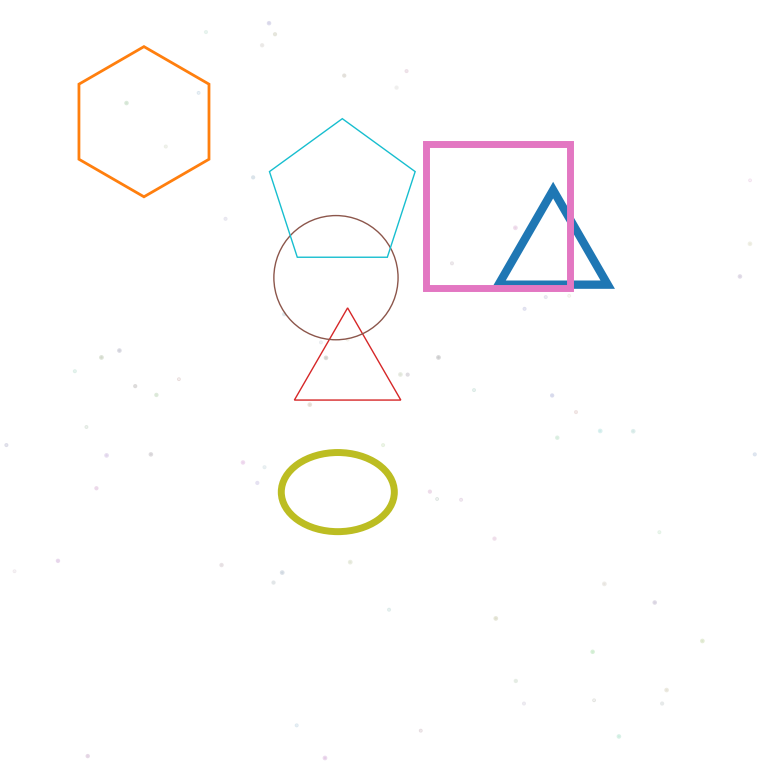[{"shape": "triangle", "thickness": 3, "radius": 0.41, "center": [0.718, 0.671]}, {"shape": "hexagon", "thickness": 1, "radius": 0.49, "center": [0.187, 0.842]}, {"shape": "triangle", "thickness": 0.5, "radius": 0.4, "center": [0.451, 0.52]}, {"shape": "circle", "thickness": 0.5, "radius": 0.4, "center": [0.436, 0.639]}, {"shape": "square", "thickness": 2.5, "radius": 0.47, "center": [0.647, 0.719]}, {"shape": "oval", "thickness": 2.5, "radius": 0.37, "center": [0.439, 0.361]}, {"shape": "pentagon", "thickness": 0.5, "radius": 0.5, "center": [0.445, 0.746]}]